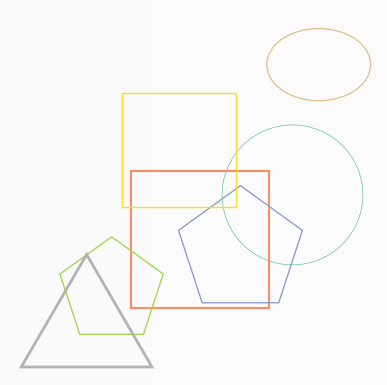[{"shape": "circle", "thickness": 0.5, "radius": 0.91, "center": [0.755, 0.494]}, {"shape": "square", "thickness": 1.5, "radius": 0.89, "center": [0.515, 0.378]}, {"shape": "pentagon", "thickness": 1, "radius": 0.84, "center": [0.621, 0.35]}, {"shape": "pentagon", "thickness": 1, "radius": 0.7, "center": [0.288, 0.245]}, {"shape": "square", "thickness": 1, "radius": 0.74, "center": [0.461, 0.61]}, {"shape": "oval", "thickness": 1, "radius": 0.67, "center": [0.823, 0.832]}, {"shape": "triangle", "thickness": 2, "radius": 0.97, "center": [0.224, 0.144]}]